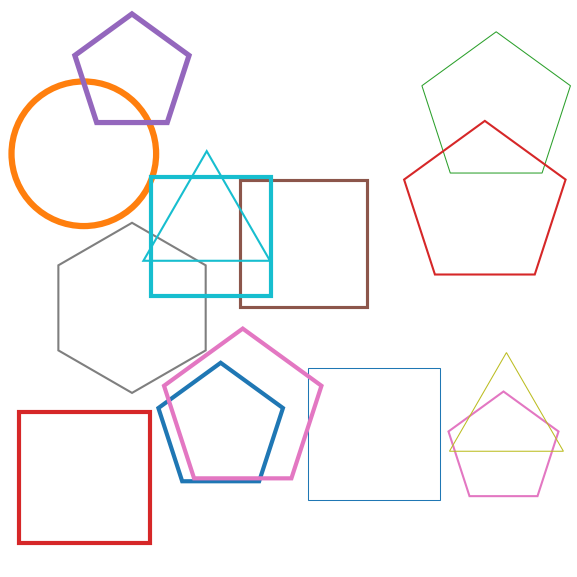[{"shape": "square", "thickness": 0.5, "radius": 0.57, "center": [0.647, 0.247]}, {"shape": "pentagon", "thickness": 2, "radius": 0.57, "center": [0.382, 0.258]}, {"shape": "circle", "thickness": 3, "radius": 0.63, "center": [0.145, 0.733]}, {"shape": "pentagon", "thickness": 0.5, "radius": 0.68, "center": [0.859, 0.809]}, {"shape": "square", "thickness": 2, "radius": 0.57, "center": [0.146, 0.173]}, {"shape": "pentagon", "thickness": 1, "radius": 0.74, "center": [0.84, 0.643]}, {"shape": "pentagon", "thickness": 2.5, "radius": 0.52, "center": [0.228, 0.871]}, {"shape": "square", "thickness": 1.5, "radius": 0.55, "center": [0.526, 0.577]}, {"shape": "pentagon", "thickness": 1, "radius": 0.5, "center": [0.872, 0.221]}, {"shape": "pentagon", "thickness": 2, "radius": 0.72, "center": [0.42, 0.287]}, {"shape": "hexagon", "thickness": 1, "radius": 0.74, "center": [0.229, 0.466]}, {"shape": "triangle", "thickness": 0.5, "radius": 0.57, "center": [0.877, 0.275]}, {"shape": "triangle", "thickness": 1, "radius": 0.63, "center": [0.358, 0.611]}, {"shape": "square", "thickness": 2, "radius": 0.52, "center": [0.365, 0.59]}]